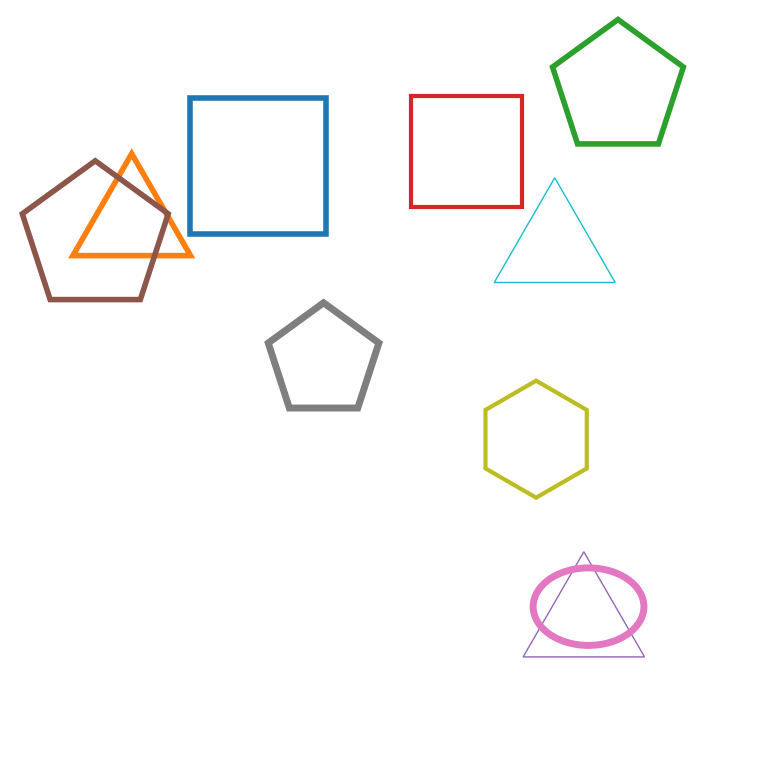[{"shape": "square", "thickness": 2, "radius": 0.44, "center": [0.335, 0.784]}, {"shape": "triangle", "thickness": 2, "radius": 0.44, "center": [0.171, 0.712]}, {"shape": "pentagon", "thickness": 2, "radius": 0.45, "center": [0.803, 0.885]}, {"shape": "square", "thickness": 1.5, "radius": 0.36, "center": [0.606, 0.803]}, {"shape": "triangle", "thickness": 0.5, "radius": 0.46, "center": [0.758, 0.192]}, {"shape": "pentagon", "thickness": 2, "radius": 0.5, "center": [0.124, 0.692]}, {"shape": "oval", "thickness": 2.5, "radius": 0.36, "center": [0.764, 0.212]}, {"shape": "pentagon", "thickness": 2.5, "radius": 0.38, "center": [0.42, 0.531]}, {"shape": "hexagon", "thickness": 1.5, "radius": 0.38, "center": [0.696, 0.43]}, {"shape": "triangle", "thickness": 0.5, "radius": 0.45, "center": [0.72, 0.678]}]